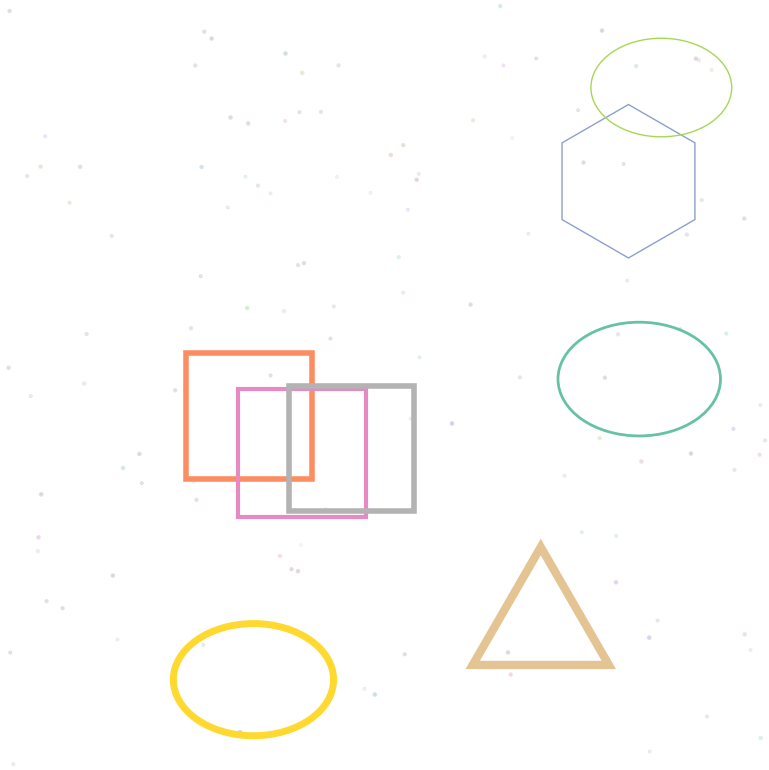[{"shape": "oval", "thickness": 1, "radius": 0.53, "center": [0.83, 0.508]}, {"shape": "square", "thickness": 2, "radius": 0.41, "center": [0.323, 0.46]}, {"shape": "hexagon", "thickness": 0.5, "radius": 0.5, "center": [0.816, 0.765]}, {"shape": "square", "thickness": 1.5, "radius": 0.42, "center": [0.392, 0.412]}, {"shape": "oval", "thickness": 0.5, "radius": 0.46, "center": [0.859, 0.886]}, {"shape": "oval", "thickness": 2.5, "radius": 0.52, "center": [0.329, 0.117]}, {"shape": "triangle", "thickness": 3, "radius": 0.51, "center": [0.702, 0.187]}, {"shape": "square", "thickness": 2, "radius": 0.41, "center": [0.456, 0.418]}]